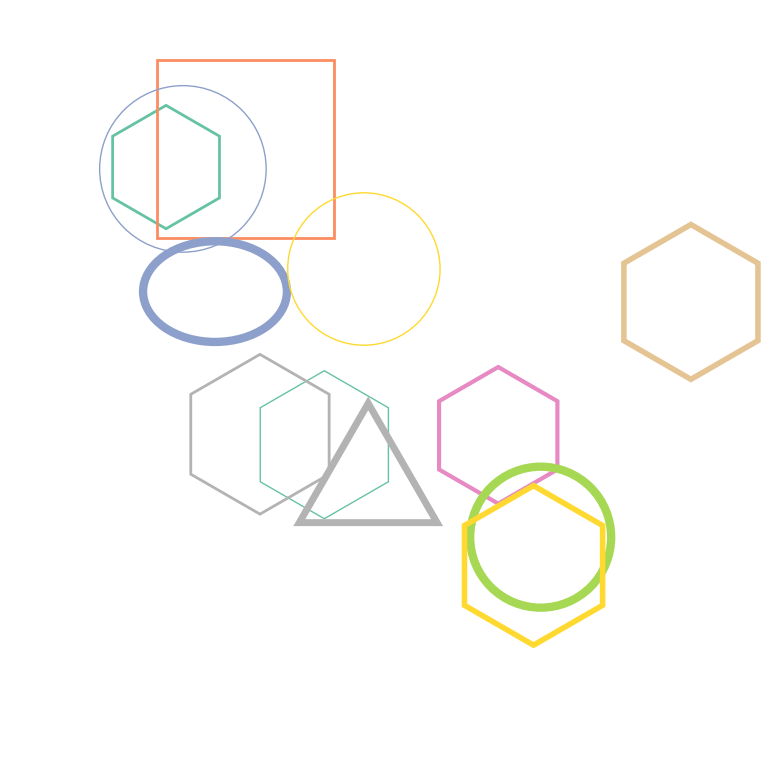[{"shape": "hexagon", "thickness": 1, "radius": 0.4, "center": [0.216, 0.783]}, {"shape": "hexagon", "thickness": 0.5, "radius": 0.48, "center": [0.421, 0.422]}, {"shape": "square", "thickness": 1, "radius": 0.58, "center": [0.319, 0.806]}, {"shape": "circle", "thickness": 0.5, "radius": 0.54, "center": [0.238, 0.781]}, {"shape": "oval", "thickness": 3, "radius": 0.47, "center": [0.279, 0.621]}, {"shape": "hexagon", "thickness": 1.5, "radius": 0.44, "center": [0.647, 0.435]}, {"shape": "circle", "thickness": 3, "radius": 0.46, "center": [0.702, 0.302]}, {"shape": "hexagon", "thickness": 2, "radius": 0.52, "center": [0.693, 0.266]}, {"shape": "circle", "thickness": 0.5, "radius": 0.49, "center": [0.473, 0.651]}, {"shape": "hexagon", "thickness": 2, "radius": 0.5, "center": [0.897, 0.608]}, {"shape": "triangle", "thickness": 2.5, "radius": 0.52, "center": [0.478, 0.373]}, {"shape": "hexagon", "thickness": 1, "radius": 0.52, "center": [0.338, 0.436]}]